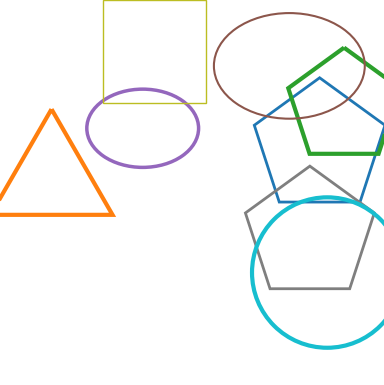[{"shape": "pentagon", "thickness": 2, "radius": 0.89, "center": [0.83, 0.62]}, {"shape": "triangle", "thickness": 3, "radius": 0.91, "center": [0.134, 0.533]}, {"shape": "pentagon", "thickness": 3, "radius": 0.76, "center": [0.894, 0.724]}, {"shape": "oval", "thickness": 2.5, "radius": 0.73, "center": [0.371, 0.667]}, {"shape": "oval", "thickness": 1.5, "radius": 0.98, "center": [0.752, 0.829]}, {"shape": "pentagon", "thickness": 2, "radius": 0.88, "center": [0.805, 0.392]}, {"shape": "square", "thickness": 1, "radius": 0.67, "center": [0.402, 0.866]}, {"shape": "circle", "thickness": 3, "radius": 0.98, "center": [0.85, 0.292]}]